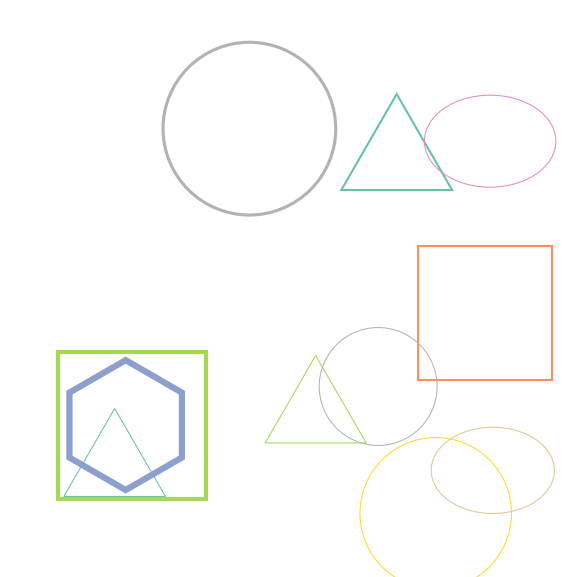[{"shape": "triangle", "thickness": 0.5, "radius": 0.51, "center": [0.199, 0.19]}, {"shape": "triangle", "thickness": 1, "radius": 0.55, "center": [0.687, 0.725]}, {"shape": "square", "thickness": 1, "radius": 0.58, "center": [0.84, 0.456]}, {"shape": "hexagon", "thickness": 3, "radius": 0.56, "center": [0.218, 0.263]}, {"shape": "oval", "thickness": 0.5, "radius": 0.57, "center": [0.849, 0.755]}, {"shape": "triangle", "thickness": 0.5, "radius": 0.5, "center": [0.547, 0.283]}, {"shape": "square", "thickness": 2, "radius": 0.64, "center": [0.229, 0.262]}, {"shape": "circle", "thickness": 0.5, "radius": 0.66, "center": [0.755, 0.11]}, {"shape": "oval", "thickness": 0.5, "radius": 0.53, "center": [0.853, 0.185]}, {"shape": "circle", "thickness": 0.5, "radius": 0.51, "center": [0.655, 0.33]}, {"shape": "circle", "thickness": 1.5, "radius": 0.75, "center": [0.432, 0.776]}]